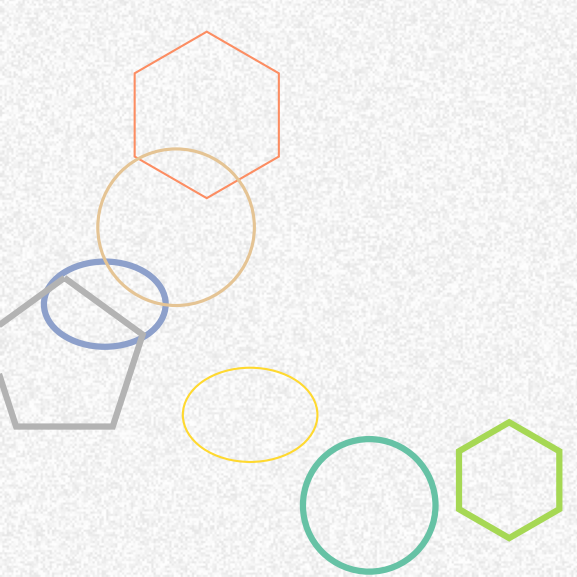[{"shape": "circle", "thickness": 3, "radius": 0.57, "center": [0.639, 0.124]}, {"shape": "hexagon", "thickness": 1, "radius": 0.72, "center": [0.358, 0.8]}, {"shape": "oval", "thickness": 3, "radius": 0.53, "center": [0.181, 0.472]}, {"shape": "hexagon", "thickness": 3, "radius": 0.5, "center": [0.882, 0.168]}, {"shape": "oval", "thickness": 1, "radius": 0.58, "center": [0.433, 0.281]}, {"shape": "circle", "thickness": 1.5, "radius": 0.68, "center": [0.305, 0.606]}, {"shape": "pentagon", "thickness": 3, "radius": 0.71, "center": [0.112, 0.376]}]